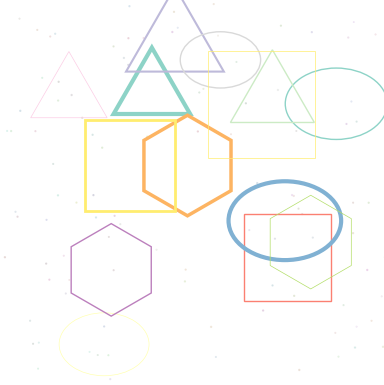[{"shape": "oval", "thickness": 1, "radius": 0.66, "center": [0.873, 0.73]}, {"shape": "triangle", "thickness": 3, "radius": 0.57, "center": [0.394, 0.761]}, {"shape": "oval", "thickness": 0.5, "radius": 0.58, "center": [0.27, 0.106]}, {"shape": "triangle", "thickness": 1.5, "radius": 0.73, "center": [0.454, 0.887]}, {"shape": "square", "thickness": 1, "radius": 0.56, "center": [0.747, 0.331]}, {"shape": "oval", "thickness": 3, "radius": 0.73, "center": [0.74, 0.427]}, {"shape": "hexagon", "thickness": 2.5, "radius": 0.65, "center": [0.487, 0.57]}, {"shape": "hexagon", "thickness": 0.5, "radius": 0.61, "center": [0.807, 0.371]}, {"shape": "triangle", "thickness": 0.5, "radius": 0.57, "center": [0.179, 0.752]}, {"shape": "oval", "thickness": 1, "radius": 0.52, "center": [0.573, 0.844]}, {"shape": "hexagon", "thickness": 1, "radius": 0.6, "center": [0.289, 0.299]}, {"shape": "triangle", "thickness": 1, "radius": 0.63, "center": [0.708, 0.745]}, {"shape": "square", "thickness": 0.5, "radius": 0.69, "center": [0.68, 0.729]}, {"shape": "square", "thickness": 2, "radius": 0.59, "center": [0.337, 0.571]}]